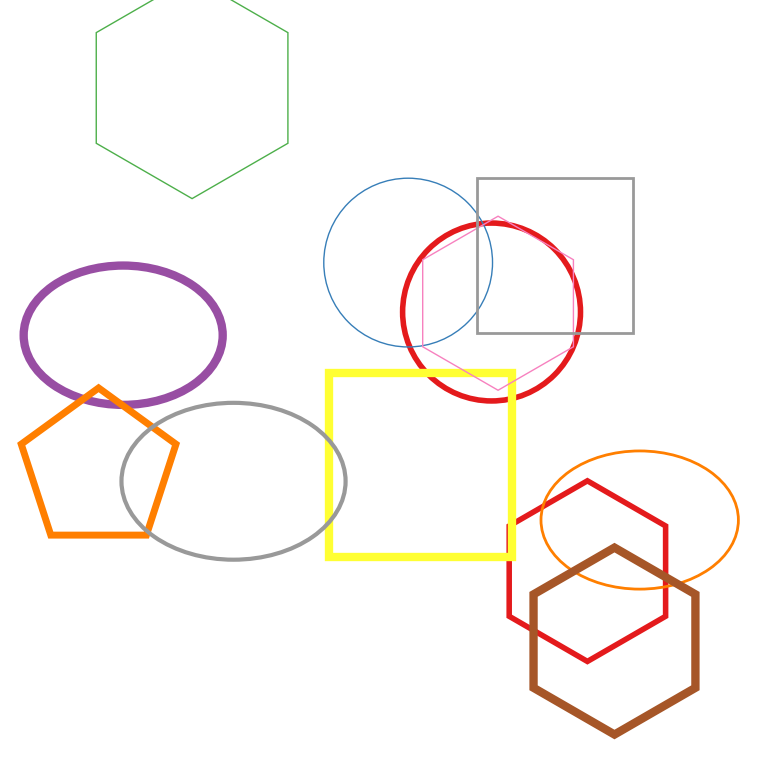[{"shape": "hexagon", "thickness": 2, "radius": 0.59, "center": [0.763, 0.258]}, {"shape": "circle", "thickness": 2, "radius": 0.58, "center": [0.638, 0.595]}, {"shape": "circle", "thickness": 0.5, "radius": 0.55, "center": [0.53, 0.659]}, {"shape": "hexagon", "thickness": 0.5, "radius": 0.72, "center": [0.249, 0.886]}, {"shape": "oval", "thickness": 3, "radius": 0.65, "center": [0.16, 0.565]}, {"shape": "pentagon", "thickness": 2.5, "radius": 0.53, "center": [0.128, 0.391]}, {"shape": "oval", "thickness": 1, "radius": 0.64, "center": [0.831, 0.325]}, {"shape": "square", "thickness": 3, "radius": 0.6, "center": [0.546, 0.396]}, {"shape": "hexagon", "thickness": 3, "radius": 0.61, "center": [0.798, 0.167]}, {"shape": "hexagon", "thickness": 0.5, "radius": 0.57, "center": [0.647, 0.606]}, {"shape": "oval", "thickness": 1.5, "radius": 0.73, "center": [0.303, 0.375]}, {"shape": "square", "thickness": 1, "radius": 0.5, "center": [0.721, 0.668]}]